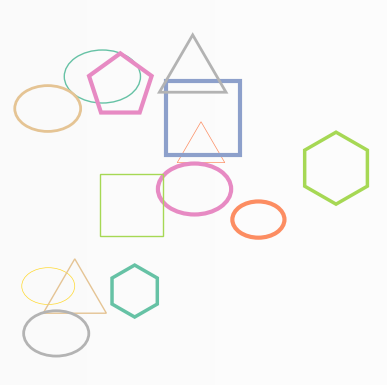[{"shape": "hexagon", "thickness": 2.5, "radius": 0.34, "center": [0.348, 0.244]}, {"shape": "oval", "thickness": 1, "radius": 0.49, "center": [0.264, 0.801]}, {"shape": "triangle", "thickness": 0.5, "radius": 0.35, "center": [0.519, 0.613]}, {"shape": "oval", "thickness": 3, "radius": 0.34, "center": [0.667, 0.43]}, {"shape": "square", "thickness": 3, "radius": 0.48, "center": [0.524, 0.693]}, {"shape": "oval", "thickness": 3, "radius": 0.47, "center": [0.502, 0.509]}, {"shape": "pentagon", "thickness": 3, "radius": 0.42, "center": [0.311, 0.776]}, {"shape": "hexagon", "thickness": 2.5, "radius": 0.47, "center": [0.867, 0.563]}, {"shape": "square", "thickness": 1, "radius": 0.4, "center": [0.34, 0.468]}, {"shape": "oval", "thickness": 0.5, "radius": 0.34, "center": [0.124, 0.257]}, {"shape": "triangle", "thickness": 1, "radius": 0.47, "center": [0.193, 0.234]}, {"shape": "oval", "thickness": 2, "radius": 0.43, "center": [0.123, 0.718]}, {"shape": "oval", "thickness": 2, "radius": 0.42, "center": [0.145, 0.134]}, {"shape": "triangle", "thickness": 2, "radius": 0.5, "center": [0.497, 0.81]}]